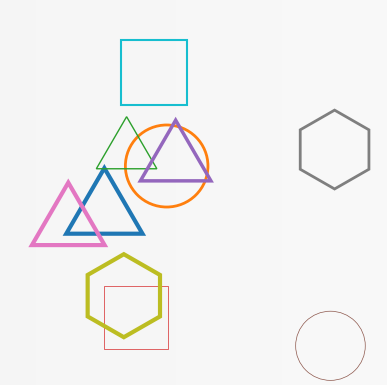[{"shape": "triangle", "thickness": 3, "radius": 0.57, "center": [0.269, 0.45]}, {"shape": "circle", "thickness": 2, "radius": 0.53, "center": [0.43, 0.569]}, {"shape": "triangle", "thickness": 1, "radius": 0.45, "center": [0.327, 0.607]}, {"shape": "square", "thickness": 0.5, "radius": 0.41, "center": [0.35, 0.175]}, {"shape": "triangle", "thickness": 2.5, "radius": 0.53, "center": [0.453, 0.583]}, {"shape": "circle", "thickness": 0.5, "radius": 0.45, "center": [0.853, 0.102]}, {"shape": "triangle", "thickness": 3, "radius": 0.54, "center": [0.176, 0.418]}, {"shape": "hexagon", "thickness": 2, "radius": 0.51, "center": [0.863, 0.612]}, {"shape": "hexagon", "thickness": 3, "radius": 0.54, "center": [0.32, 0.232]}, {"shape": "square", "thickness": 1.5, "radius": 0.42, "center": [0.397, 0.812]}]